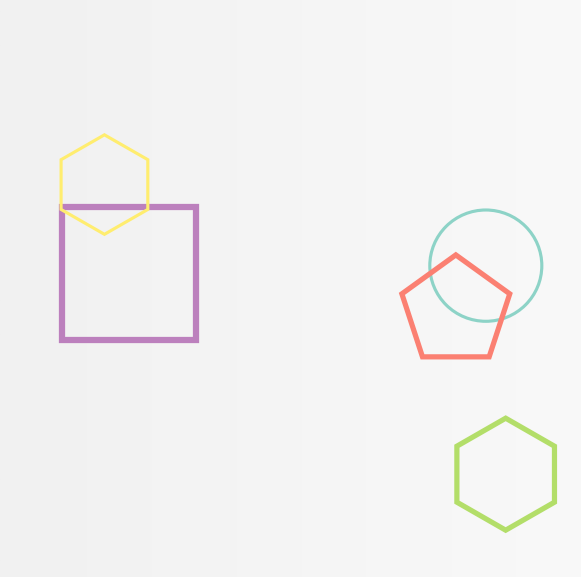[{"shape": "circle", "thickness": 1.5, "radius": 0.48, "center": [0.836, 0.539]}, {"shape": "pentagon", "thickness": 2.5, "radius": 0.49, "center": [0.784, 0.46]}, {"shape": "hexagon", "thickness": 2.5, "radius": 0.48, "center": [0.87, 0.178]}, {"shape": "square", "thickness": 3, "radius": 0.57, "center": [0.222, 0.526]}, {"shape": "hexagon", "thickness": 1.5, "radius": 0.43, "center": [0.18, 0.68]}]